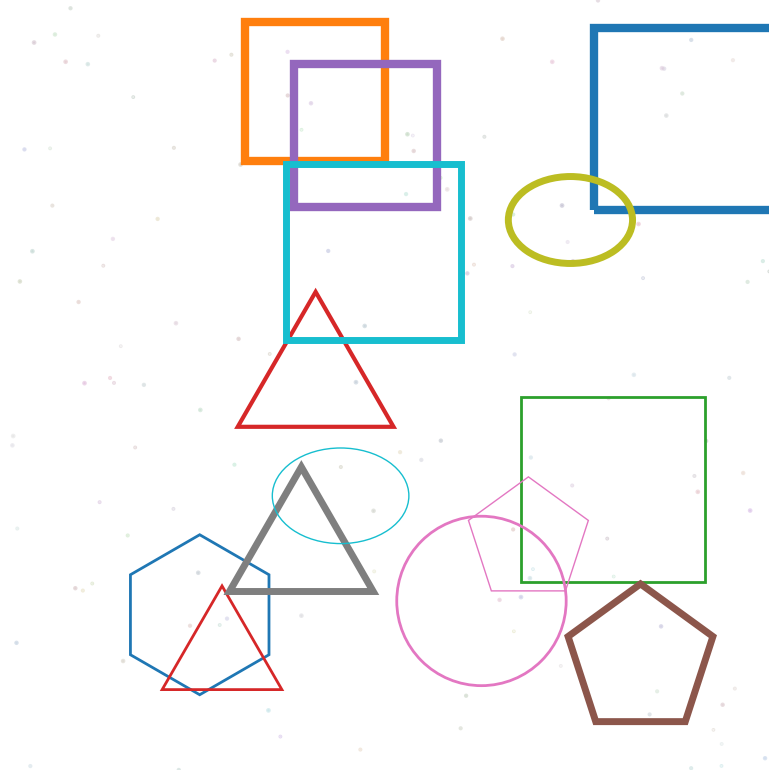[{"shape": "square", "thickness": 3, "radius": 0.59, "center": [0.889, 0.846]}, {"shape": "hexagon", "thickness": 1, "radius": 0.52, "center": [0.259, 0.202]}, {"shape": "square", "thickness": 3, "radius": 0.45, "center": [0.409, 0.881]}, {"shape": "square", "thickness": 1, "radius": 0.6, "center": [0.796, 0.364]}, {"shape": "triangle", "thickness": 1.5, "radius": 0.58, "center": [0.41, 0.504]}, {"shape": "triangle", "thickness": 1, "radius": 0.45, "center": [0.288, 0.149]}, {"shape": "square", "thickness": 3, "radius": 0.47, "center": [0.475, 0.824]}, {"shape": "pentagon", "thickness": 2.5, "radius": 0.49, "center": [0.832, 0.143]}, {"shape": "circle", "thickness": 1, "radius": 0.55, "center": [0.625, 0.22]}, {"shape": "pentagon", "thickness": 0.5, "radius": 0.41, "center": [0.686, 0.299]}, {"shape": "triangle", "thickness": 2.5, "radius": 0.54, "center": [0.391, 0.286]}, {"shape": "oval", "thickness": 2.5, "radius": 0.4, "center": [0.741, 0.714]}, {"shape": "oval", "thickness": 0.5, "radius": 0.44, "center": [0.442, 0.356]}, {"shape": "square", "thickness": 2.5, "radius": 0.57, "center": [0.485, 0.672]}]